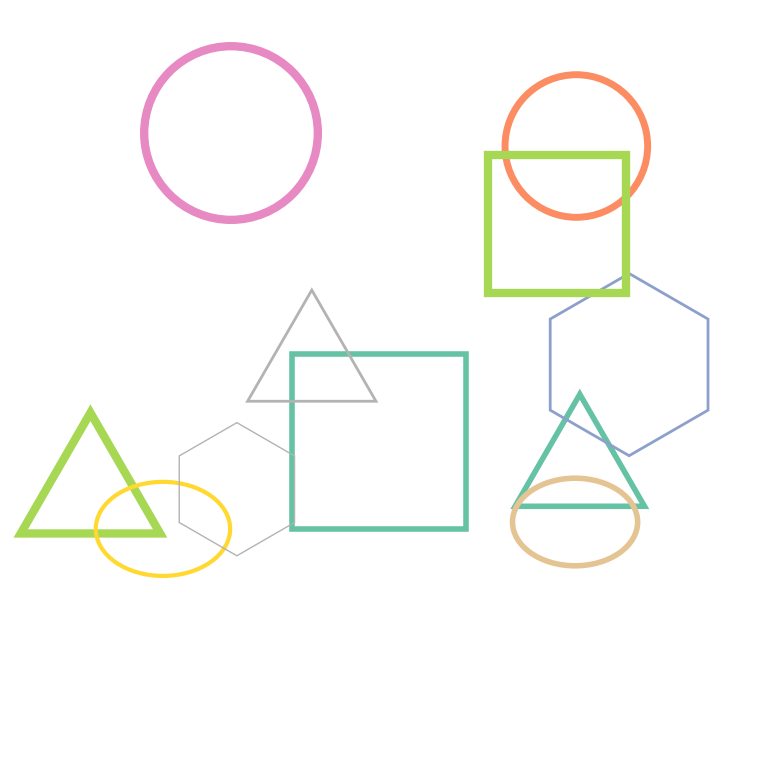[{"shape": "triangle", "thickness": 2, "radius": 0.48, "center": [0.753, 0.391]}, {"shape": "square", "thickness": 2, "radius": 0.57, "center": [0.492, 0.427]}, {"shape": "circle", "thickness": 2.5, "radius": 0.46, "center": [0.748, 0.81]}, {"shape": "hexagon", "thickness": 1, "radius": 0.59, "center": [0.817, 0.526]}, {"shape": "circle", "thickness": 3, "radius": 0.56, "center": [0.3, 0.827]}, {"shape": "triangle", "thickness": 3, "radius": 0.52, "center": [0.117, 0.359]}, {"shape": "square", "thickness": 3, "radius": 0.45, "center": [0.723, 0.71]}, {"shape": "oval", "thickness": 1.5, "radius": 0.44, "center": [0.212, 0.313]}, {"shape": "oval", "thickness": 2, "radius": 0.41, "center": [0.747, 0.322]}, {"shape": "hexagon", "thickness": 0.5, "radius": 0.43, "center": [0.308, 0.365]}, {"shape": "triangle", "thickness": 1, "radius": 0.48, "center": [0.405, 0.527]}]